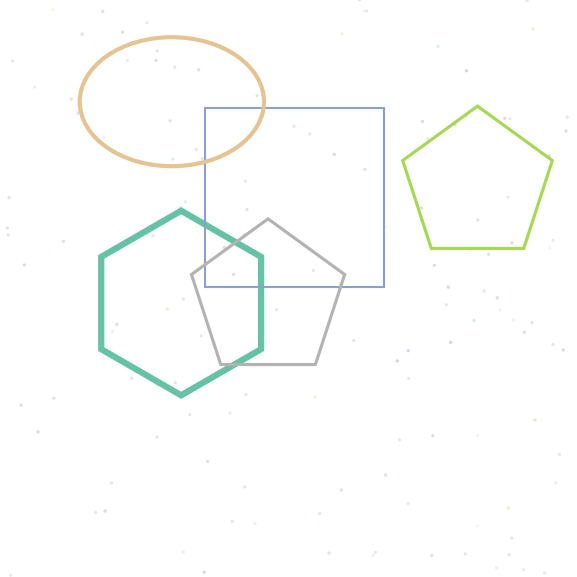[{"shape": "hexagon", "thickness": 3, "radius": 0.8, "center": [0.314, 0.474]}, {"shape": "square", "thickness": 1, "radius": 0.77, "center": [0.51, 0.657]}, {"shape": "pentagon", "thickness": 1.5, "radius": 0.68, "center": [0.827, 0.679]}, {"shape": "oval", "thickness": 2, "radius": 0.8, "center": [0.298, 0.823]}, {"shape": "pentagon", "thickness": 1.5, "radius": 0.7, "center": [0.464, 0.481]}]